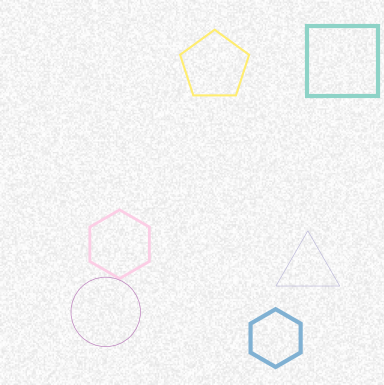[{"shape": "square", "thickness": 3, "radius": 0.46, "center": [0.89, 0.841]}, {"shape": "triangle", "thickness": 0.5, "radius": 0.48, "center": [0.8, 0.305]}, {"shape": "hexagon", "thickness": 3, "radius": 0.38, "center": [0.716, 0.122]}, {"shape": "hexagon", "thickness": 2, "radius": 0.45, "center": [0.311, 0.366]}, {"shape": "circle", "thickness": 0.5, "radius": 0.45, "center": [0.275, 0.19]}, {"shape": "pentagon", "thickness": 1.5, "radius": 0.47, "center": [0.557, 0.829]}]